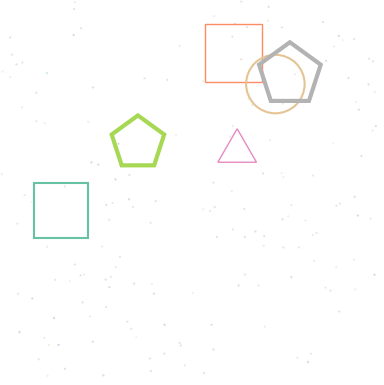[{"shape": "square", "thickness": 1.5, "radius": 0.35, "center": [0.159, 0.453]}, {"shape": "square", "thickness": 1, "radius": 0.37, "center": [0.606, 0.862]}, {"shape": "triangle", "thickness": 1, "radius": 0.29, "center": [0.616, 0.608]}, {"shape": "pentagon", "thickness": 3, "radius": 0.36, "center": [0.358, 0.629]}, {"shape": "circle", "thickness": 1.5, "radius": 0.38, "center": [0.715, 0.782]}, {"shape": "pentagon", "thickness": 3, "radius": 0.42, "center": [0.753, 0.806]}]